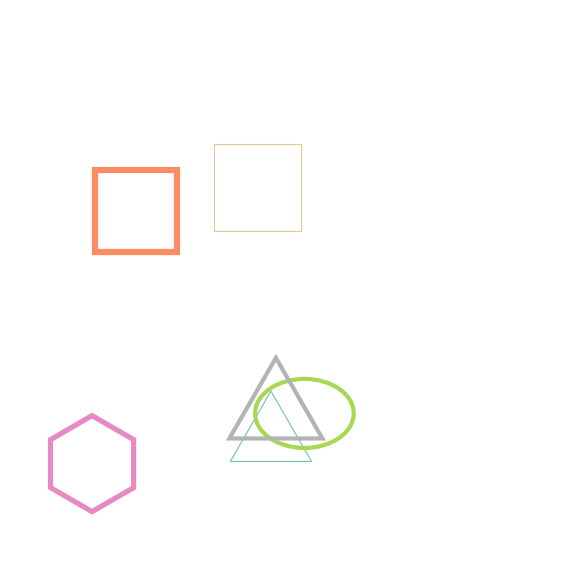[{"shape": "triangle", "thickness": 0.5, "radius": 0.41, "center": [0.469, 0.241]}, {"shape": "square", "thickness": 3, "radius": 0.36, "center": [0.235, 0.634]}, {"shape": "hexagon", "thickness": 2.5, "radius": 0.42, "center": [0.159, 0.196]}, {"shape": "oval", "thickness": 2, "radius": 0.43, "center": [0.527, 0.283]}, {"shape": "square", "thickness": 0.5, "radius": 0.38, "center": [0.446, 0.675]}, {"shape": "triangle", "thickness": 2, "radius": 0.47, "center": [0.478, 0.286]}]